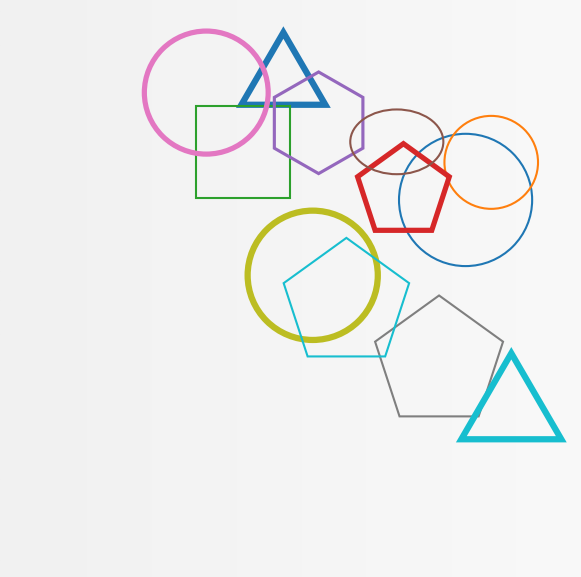[{"shape": "circle", "thickness": 1, "radius": 0.57, "center": [0.801, 0.653]}, {"shape": "triangle", "thickness": 3, "radius": 0.42, "center": [0.488, 0.859]}, {"shape": "circle", "thickness": 1, "radius": 0.4, "center": [0.845, 0.718]}, {"shape": "square", "thickness": 1, "radius": 0.4, "center": [0.418, 0.736]}, {"shape": "pentagon", "thickness": 2.5, "radius": 0.41, "center": [0.694, 0.667]}, {"shape": "hexagon", "thickness": 1.5, "radius": 0.44, "center": [0.548, 0.787]}, {"shape": "oval", "thickness": 1, "radius": 0.4, "center": [0.683, 0.754]}, {"shape": "circle", "thickness": 2.5, "radius": 0.53, "center": [0.355, 0.839]}, {"shape": "pentagon", "thickness": 1, "radius": 0.58, "center": [0.755, 0.372]}, {"shape": "circle", "thickness": 3, "radius": 0.56, "center": [0.538, 0.522]}, {"shape": "triangle", "thickness": 3, "radius": 0.5, "center": [0.88, 0.288]}, {"shape": "pentagon", "thickness": 1, "radius": 0.57, "center": [0.596, 0.474]}]